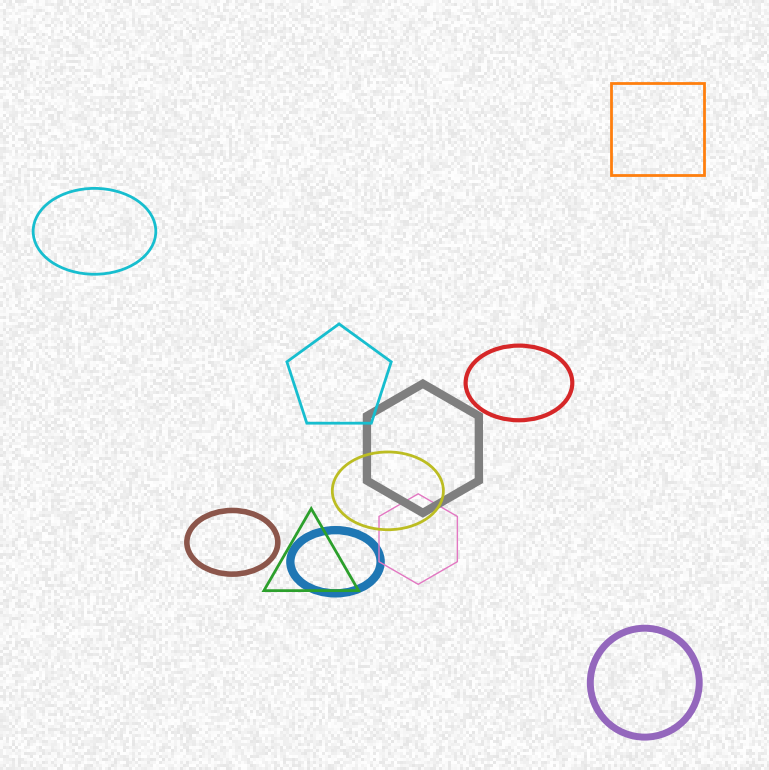[{"shape": "oval", "thickness": 3, "radius": 0.29, "center": [0.436, 0.27]}, {"shape": "square", "thickness": 1, "radius": 0.3, "center": [0.854, 0.833]}, {"shape": "triangle", "thickness": 1, "radius": 0.35, "center": [0.404, 0.268]}, {"shape": "oval", "thickness": 1.5, "radius": 0.35, "center": [0.674, 0.503]}, {"shape": "circle", "thickness": 2.5, "radius": 0.35, "center": [0.837, 0.113]}, {"shape": "oval", "thickness": 2, "radius": 0.3, "center": [0.302, 0.296]}, {"shape": "hexagon", "thickness": 0.5, "radius": 0.29, "center": [0.543, 0.3]}, {"shape": "hexagon", "thickness": 3, "radius": 0.42, "center": [0.549, 0.418]}, {"shape": "oval", "thickness": 1, "radius": 0.36, "center": [0.504, 0.363]}, {"shape": "pentagon", "thickness": 1, "radius": 0.36, "center": [0.44, 0.508]}, {"shape": "oval", "thickness": 1, "radius": 0.4, "center": [0.123, 0.7]}]